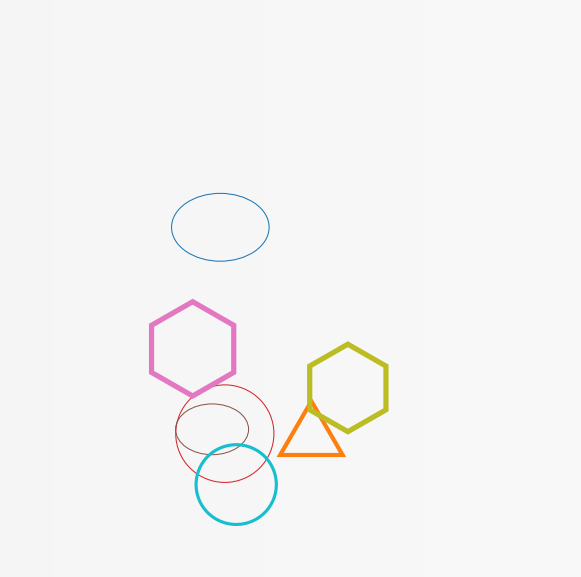[{"shape": "oval", "thickness": 0.5, "radius": 0.42, "center": [0.379, 0.606]}, {"shape": "triangle", "thickness": 2, "radius": 0.31, "center": [0.536, 0.242]}, {"shape": "circle", "thickness": 0.5, "radius": 0.42, "center": [0.387, 0.248]}, {"shape": "oval", "thickness": 0.5, "radius": 0.31, "center": [0.365, 0.256]}, {"shape": "hexagon", "thickness": 2.5, "radius": 0.41, "center": [0.331, 0.395]}, {"shape": "hexagon", "thickness": 2.5, "radius": 0.38, "center": [0.598, 0.327]}, {"shape": "circle", "thickness": 1.5, "radius": 0.35, "center": [0.406, 0.16]}]